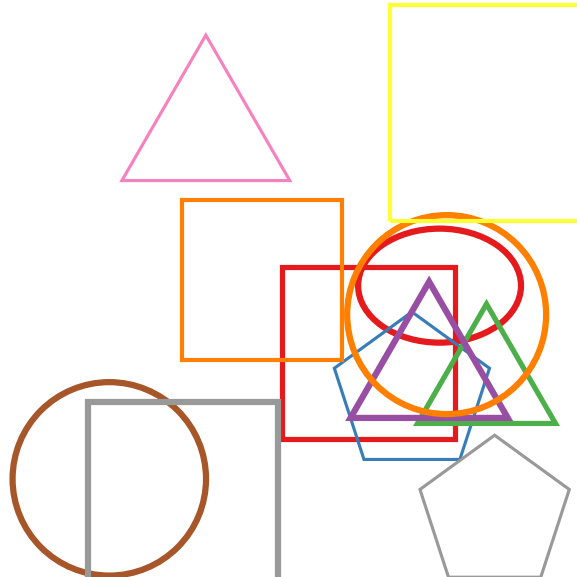[{"shape": "square", "thickness": 2.5, "radius": 0.75, "center": [0.638, 0.388]}, {"shape": "oval", "thickness": 3, "radius": 0.71, "center": [0.761, 0.505]}, {"shape": "pentagon", "thickness": 1.5, "radius": 0.71, "center": [0.713, 0.318]}, {"shape": "triangle", "thickness": 2.5, "radius": 0.69, "center": [0.842, 0.335]}, {"shape": "triangle", "thickness": 3, "radius": 0.79, "center": [0.743, 0.354]}, {"shape": "square", "thickness": 2, "radius": 0.69, "center": [0.453, 0.515]}, {"shape": "circle", "thickness": 3, "radius": 0.86, "center": [0.773, 0.454]}, {"shape": "square", "thickness": 2, "radius": 0.93, "center": [0.863, 0.804]}, {"shape": "circle", "thickness": 3, "radius": 0.84, "center": [0.189, 0.17]}, {"shape": "triangle", "thickness": 1.5, "radius": 0.84, "center": [0.356, 0.77]}, {"shape": "pentagon", "thickness": 1.5, "radius": 0.68, "center": [0.857, 0.11]}, {"shape": "square", "thickness": 3, "radius": 0.82, "center": [0.317, 0.138]}]